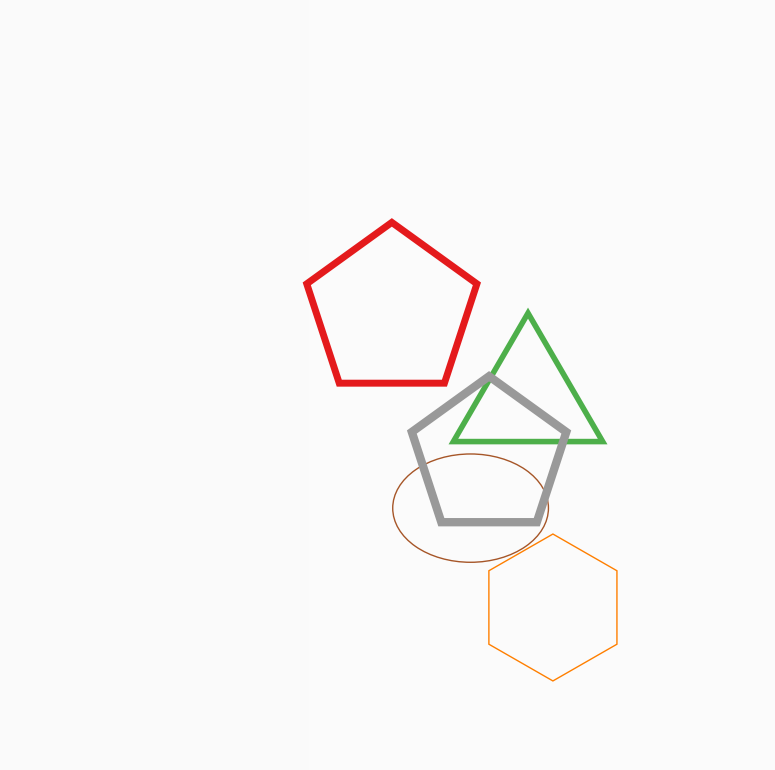[{"shape": "pentagon", "thickness": 2.5, "radius": 0.58, "center": [0.506, 0.596]}, {"shape": "triangle", "thickness": 2, "radius": 0.56, "center": [0.681, 0.482]}, {"shape": "hexagon", "thickness": 0.5, "radius": 0.48, "center": [0.713, 0.211]}, {"shape": "oval", "thickness": 0.5, "radius": 0.5, "center": [0.607, 0.34]}, {"shape": "pentagon", "thickness": 3, "radius": 0.52, "center": [0.631, 0.407]}]